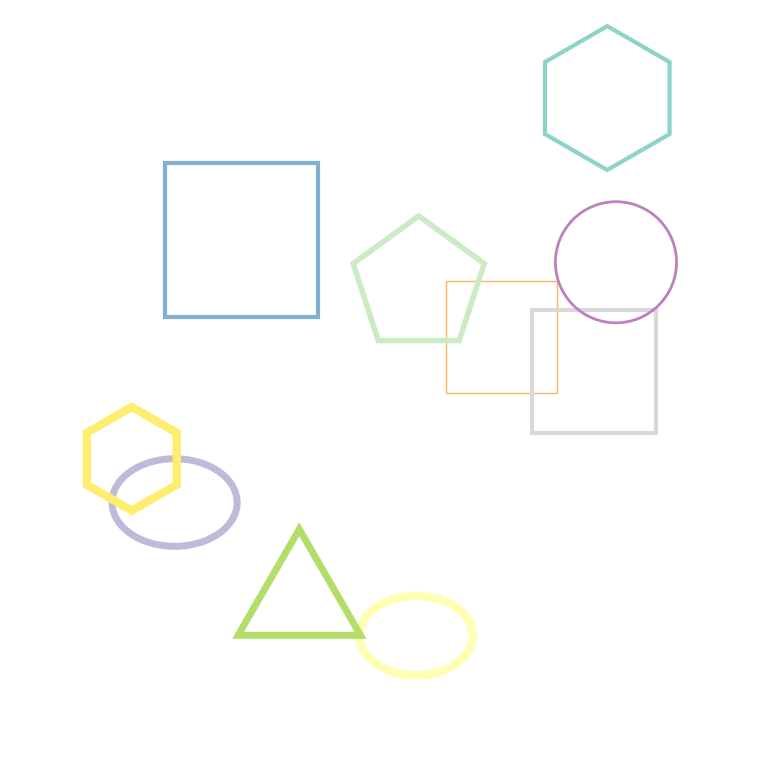[{"shape": "hexagon", "thickness": 1.5, "radius": 0.47, "center": [0.789, 0.873]}, {"shape": "oval", "thickness": 3, "radius": 0.37, "center": [0.54, 0.175]}, {"shape": "oval", "thickness": 2.5, "radius": 0.41, "center": [0.227, 0.347]}, {"shape": "square", "thickness": 1.5, "radius": 0.5, "center": [0.314, 0.688]}, {"shape": "square", "thickness": 0.5, "radius": 0.36, "center": [0.651, 0.562]}, {"shape": "triangle", "thickness": 2.5, "radius": 0.46, "center": [0.389, 0.221]}, {"shape": "square", "thickness": 1.5, "radius": 0.4, "center": [0.771, 0.517]}, {"shape": "circle", "thickness": 1, "radius": 0.39, "center": [0.8, 0.659]}, {"shape": "pentagon", "thickness": 2, "radius": 0.45, "center": [0.544, 0.63]}, {"shape": "hexagon", "thickness": 3, "radius": 0.34, "center": [0.171, 0.404]}]